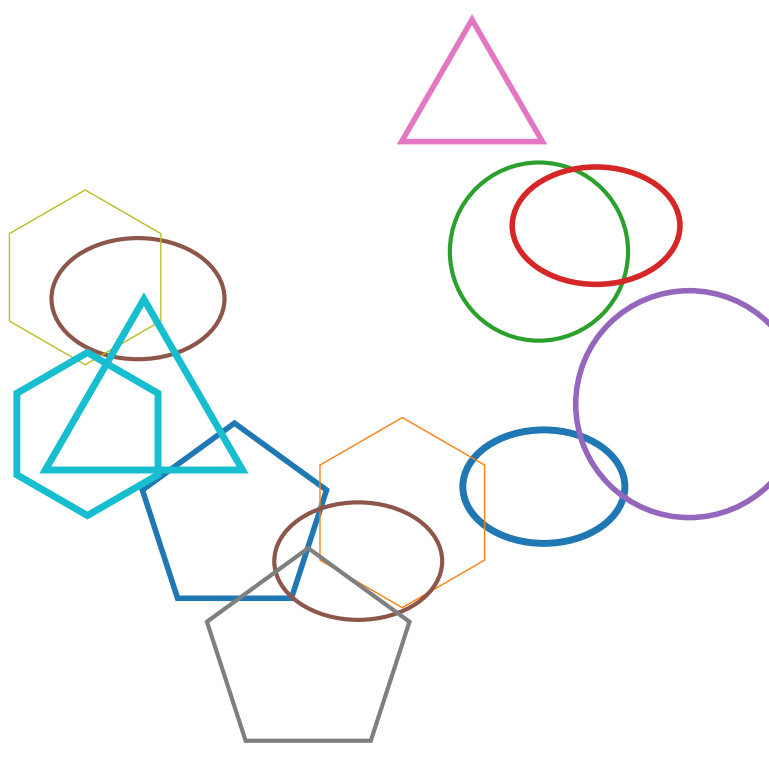[{"shape": "pentagon", "thickness": 2, "radius": 0.63, "center": [0.305, 0.325]}, {"shape": "oval", "thickness": 2.5, "radius": 0.53, "center": [0.706, 0.368]}, {"shape": "hexagon", "thickness": 0.5, "radius": 0.62, "center": [0.522, 0.334]}, {"shape": "circle", "thickness": 1.5, "radius": 0.58, "center": [0.7, 0.673]}, {"shape": "oval", "thickness": 2, "radius": 0.54, "center": [0.774, 0.707]}, {"shape": "circle", "thickness": 2, "radius": 0.74, "center": [0.895, 0.475]}, {"shape": "oval", "thickness": 1.5, "radius": 0.55, "center": [0.465, 0.271]}, {"shape": "oval", "thickness": 1.5, "radius": 0.56, "center": [0.179, 0.612]}, {"shape": "triangle", "thickness": 2, "radius": 0.53, "center": [0.613, 0.869]}, {"shape": "pentagon", "thickness": 1.5, "radius": 0.69, "center": [0.4, 0.15]}, {"shape": "hexagon", "thickness": 0.5, "radius": 0.57, "center": [0.111, 0.64]}, {"shape": "triangle", "thickness": 2.5, "radius": 0.74, "center": [0.187, 0.464]}, {"shape": "hexagon", "thickness": 2.5, "radius": 0.53, "center": [0.114, 0.436]}]